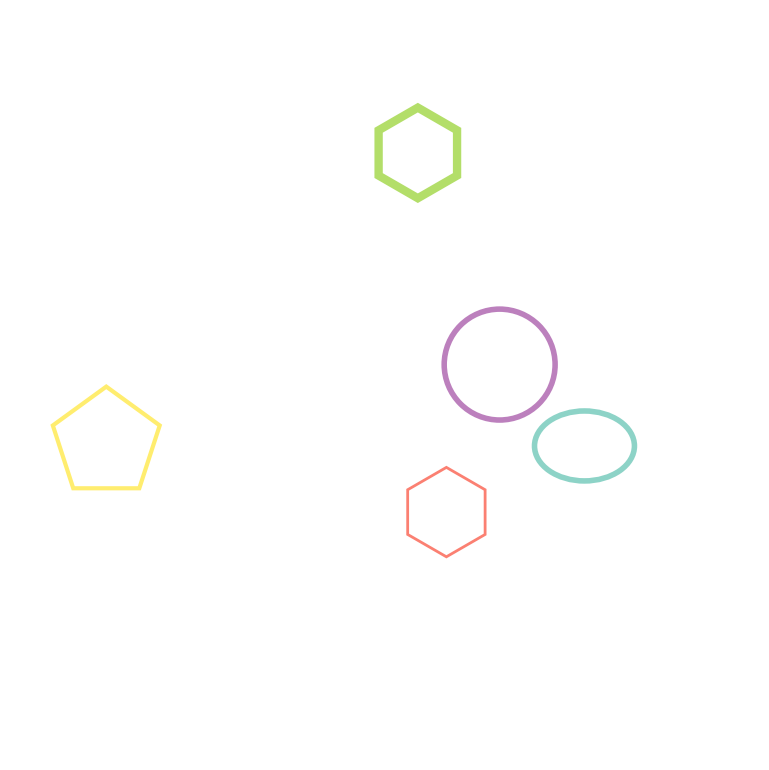[{"shape": "oval", "thickness": 2, "radius": 0.32, "center": [0.759, 0.421]}, {"shape": "hexagon", "thickness": 1, "radius": 0.29, "center": [0.58, 0.335]}, {"shape": "hexagon", "thickness": 3, "radius": 0.29, "center": [0.543, 0.801]}, {"shape": "circle", "thickness": 2, "radius": 0.36, "center": [0.649, 0.527]}, {"shape": "pentagon", "thickness": 1.5, "radius": 0.36, "center": [0.138, 0.425]}]